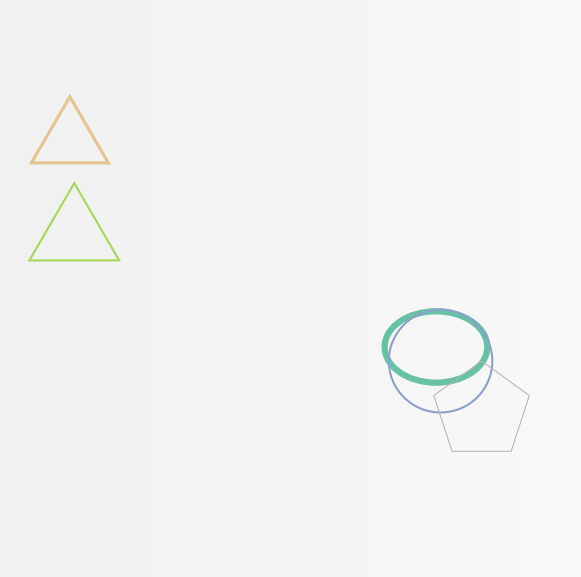[{"shape": "oval", "thickness": 3, "radius": 0.44, "center": [0.75, 0.398]}, {"shape": "circle", "thickness": 1, "radius": 0.45, "center": [0.758, 0.374]}, {"shape": "triangle", "thickness": 1, "radius": 0.45, "center": [0.128, 0.593]}, {"shape": "triangle", "thickness": 1.5, "radius": 0.38, "center": [0.12, 0.755]}, {"shape": "pentagon", "thickness": 0.5, "radius": 0.43, "center": [0.829, 0.288]}]